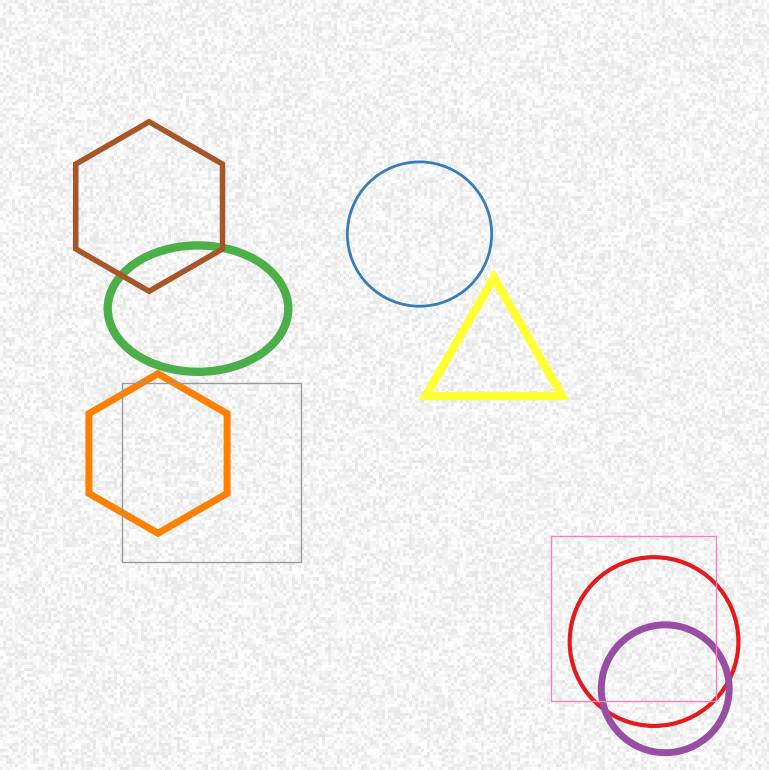[{"shape": "circle", "thickness": 1.5, "radius": 0.55, "center": [0.849, 0.167]}, {"shape": "circle", "thickness": 1, "radius": 0.47, "center": [0.545, 0.696]}, {"shape": "oval", "thickness": 3, "radius": 0.59, "center": [0.257, 0.599]}, {"shape": "circle", "thickness": 2.5, "radius": 0.42, "center": [0.864, 0.106]}, {"shape": "hexagon", "thickness": 2.5, "radius": 0.52, "center": [0.205, 0.411]}, {"shape": "triangle", "thickness": 3, "radius": 0.51, "center": [0.641, 0.537]}, {"shape": "hexagon", "thickness": 2, "radius": 0.55, "center": [0.194, 0.732]}, {"shape": "square", "thickness": 0.5, "radius": 0.54, "center": [0.823, 0.196]}, {"shape": "square", "thickness": 0.5, "radius": 0.58, "center": [0.275, 0.386]}]